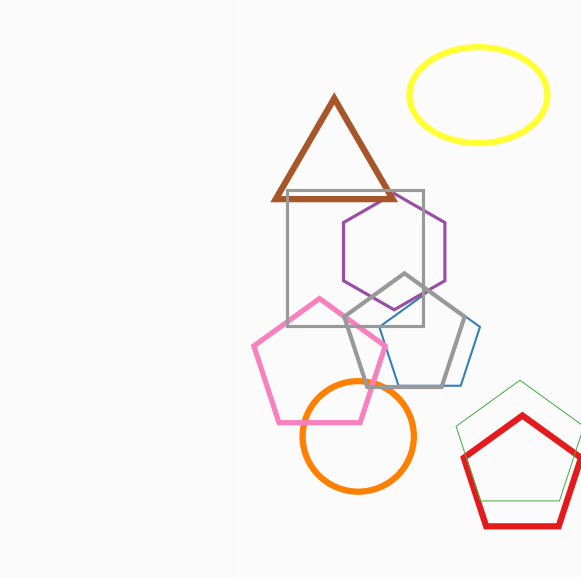[{"shape": "pentagon", "thickness": 3, "radius": 0.53, "center": [0.899, 0.174]}, {"shape": "pentagon", "thickness": 1, "radius": 0.46, "center": [0.739, 0.405]}, {"shape": "pentagon", "thickness": 0.5, "radius": 0.58, "center": [0.895, 0.225]}, {"shape": "hexagon", "thickness": 1.5, "radius": 0.5, "center": [0.678, 0.563]}, {"shape": "circle", "thickness": 3, "radius": 0.48, "center": [0.616, 0.243]}, {"shape": "oval", "thickness": 3, "radius": 0.59, "center": [0.823, 0.834]}, {"shape": "triangle", "thickness": 3, "radius": 0.58, "center": [0.575, 0.712]}, {"shape": "pentagon", "thickness": 2.5, "radius": 0.59, "center": [0.55, 0.363]}, {"shape": "pentagon", "thickness": 2, "radius": 0.54, "center": [0.696, 0.417]}, {"shape": "square", "thickness": 1.5, "radius": 0.58, "center": [0.611, 0.552]}]